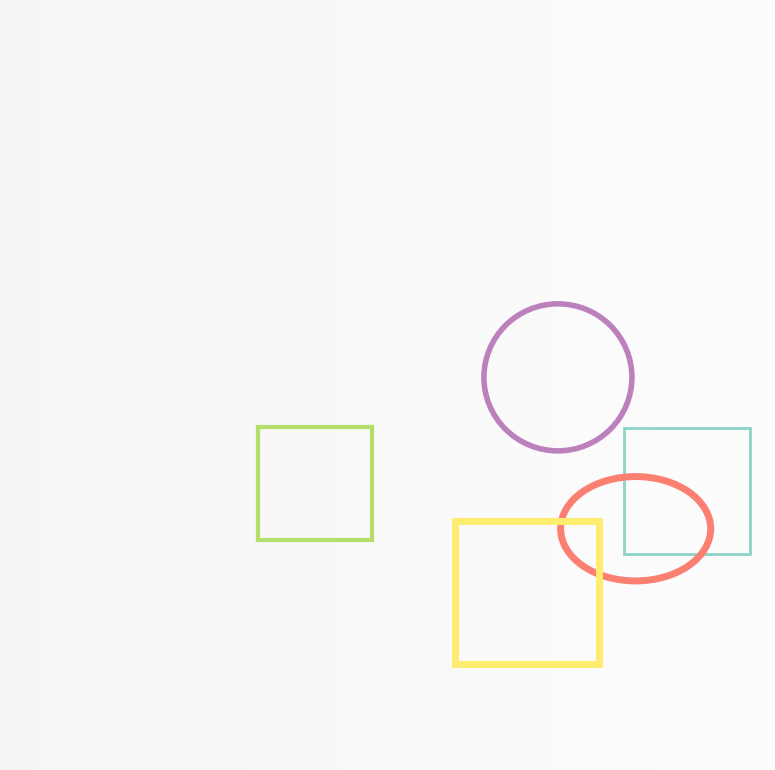[{"shape": "square", "thickness": 1, "radius": 0.41, "center": [0.887, 0.363]}, {"shape": "oval", "thickness": 2.5, "radius": 0.48, "center": [0.82, 0.313]}, {"shape": "square", "thickness": 1.5, "radius": 0.37, "center": [0.406, 0.372]}, {"shape": "circle", "thickness": 2, "radius": 0.48, "center": [0.72, 0.51]}, {"shape": "square", "thickness": 2.5, "radius": 0.46, "center": [0.68, 0.231]}]